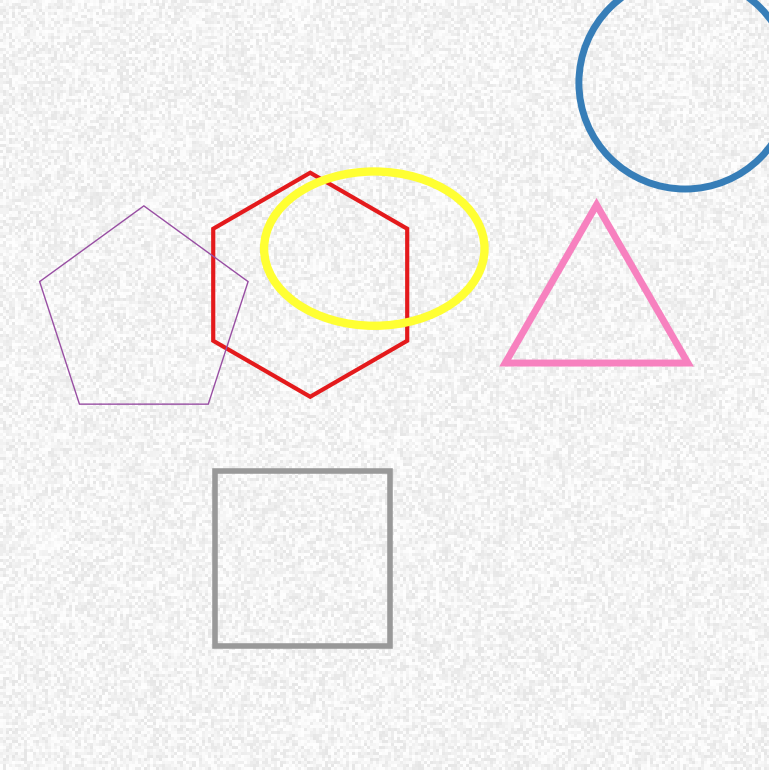[{"shape": "hexagon", "thickness": 1.5, "radius": 0.73, "center": [0.403, 0.63]}, {"shape": "circle", "thickness": 2.5, "radius": 0.69, "center": [0.89, 0.893]}, {"shape": "pentagon", "thickness": 0.5, "radius": 0.71, "center": [0.187, 0.59]}, {"shape": "oval", "thickness": 3, "radius": 0.72, "center": [0.486, 0.677]}, {"shape": "triangle", "thickness": 2.5, "radius": 0.68, "center": [0.775, 0.597]}, {"shape": "square", "thickness": 2, "radius": 0.57, "center": [0.393, 0.275]}]